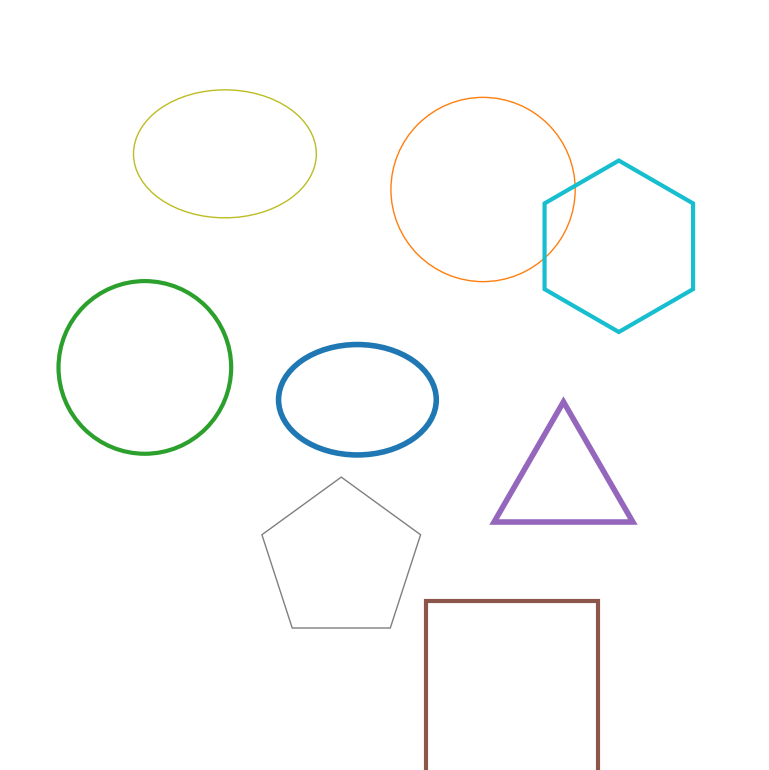[{"shape": "oval", "thickness": 2, "radius": 0.51, "center": [0.464, 0.481]}, {"shape": "circle", "thickness": 0.5, "radius": 0.6, "center": [0.627, 0.754]}, {"shape": "circle", "thickness": 1.5, "radius": 0.56, "center": [0.188, 0.523]}, {"shape": "triangle", "thickness": 2, "radius": 0.52, "center": [0.732, 0.374]}, {"shape": "square", "thickness": 1.5, "radius": 0.56, "center": [0.665, 0.108]}, {"shape": "pentagon", "thickness": 0.5, "radius": 0.54, "center": [0.443, 0.272]}, {"shape": "oval", "thickness": 0.5, "radius": 0.59, "center": [0.292, 0.8]}, {"shape": "hexagon", "thickness": 1.5, "radius": 0.56, "center": [0.804, 0.68]}]